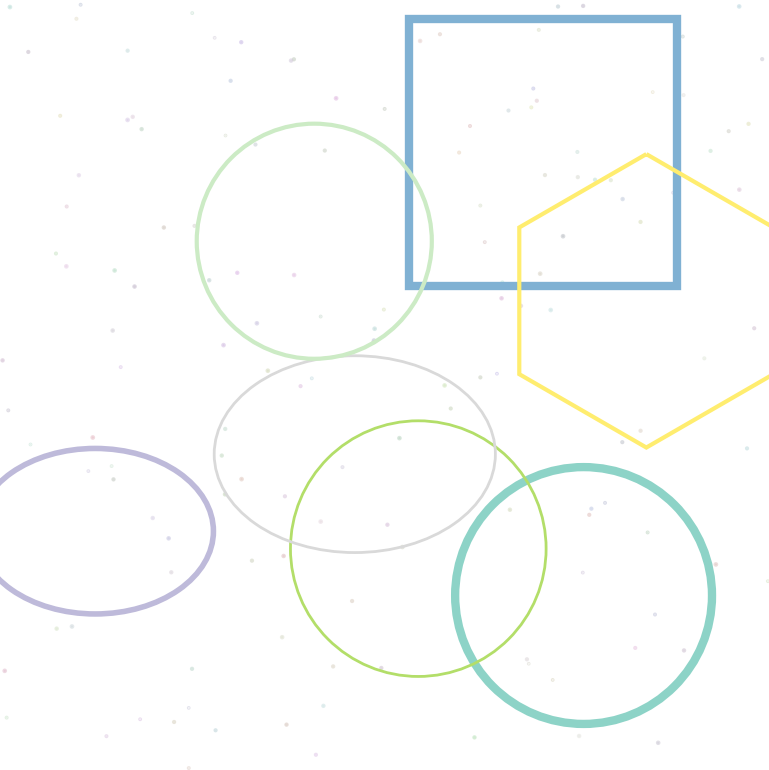[{"shape": "circle", "thickness": 3, "radius": 0.83, "center": [0.758, 0.227]}, {"shape": "oval", "thickness": 2, "radius": 0.77, "center": [0.124, 0.31]}, {"shape": "square", "thickness": 3, "radius": 0.87, "center": [0.705, 0.802]}, {"shape": "circle", "thickness": 1, "radius": 0.83, "center": [0.543, 0.287]}, {"shape": "oval", "thickness": 1, "radius": 0.91, "center": [0.461, 0.41]}, {"shape": "circle", "thickness": 1.5, "radius": 0.76, "center": [0.408, 0.687]}, {"shape": "hexagon", "thickness": 1.5, "radius": 0.95, "center": [0.839, 0.609]}]